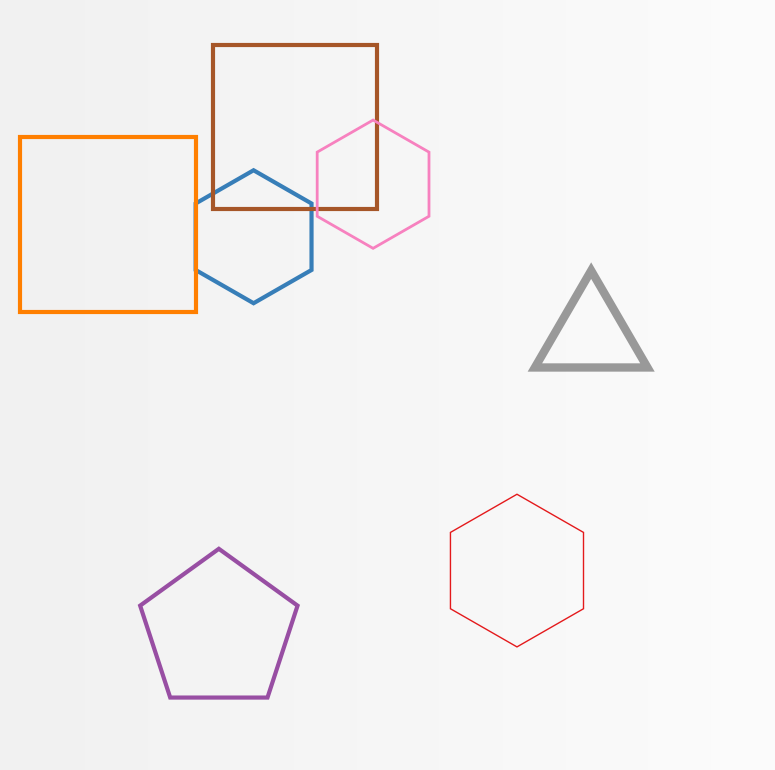[{"shape": "hexagon", "thickness": 0.5, "radius": 0.5, "center": [0.667, 0.259]}, {"shape": "hexagon", "thickness": 1.5, "radius": 0.43, "center": [0.327, 0.693]}, {"shape": "pentagon", "thickness": 1.5, "radius": 0.53, "center": [0.282, 0.18]}, {"shape": "square", "thickness": 1.5, "radius": 0.57, "center": [0.139, 0.708]}, {"shape": "square", "thickness": 1.5, "radius": 0.53, "center": [0.38, 0.835]}, {"shape": "hexagon", "thickness": 1, "radius": 0.42, "center": [0.481, 0.761]}, {"shape": "triangle", "thickness": 3, "radius": 0.42, "center": [0.763, 0.565]}]